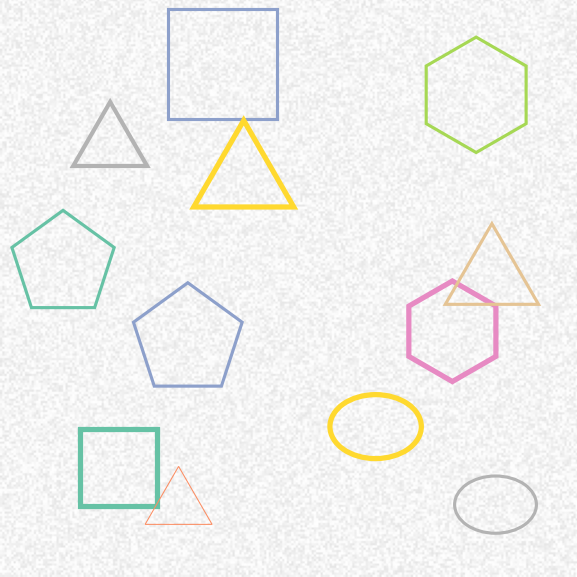[{"shape": "pentagon", "thickness": 1.5, "radius": 0.47, "center": [0.109, 0.542]}, {"shape": "square", "thickness": 2.5, "radius": 0.33, "center": [0.204, 0.19]}, {"shape": "triangle", "thickness": 0.5, "radius": 0.33, "center": [0.309, 0.125]}, {"shape": "square", "thickness": 1.5, "radius": 0.47, "center": [0.386, 0.888]}, {"shape": "pentagon", "thickness": 1.5, "radius": 0.49, "center": [0.325, 0.411]}, {"shape": "hexagon", "thickness": 2.5, "radius": 0.44, "center": [0.783, 0.426]}, {"shape": "hexagon", "thickness": 1.5, "radius": 0.5, "center": [0.825, 0.835]}, {"shape": "oval", "thickness": 2.5, "radius": 0.4, "center": [0.65, 0.26]}, {"shape": "triangle", "thickness": 2.5, "radius": 0.5, "center": [0.422, 0.691]}, {"shape": "triangle", "thickness": 1.5, "radius": 0.47, "center": [0.852, 0.519]}, {"shape": "oval", "thickness": 1.5, "radius": 0.35, "center": [0.858, 0.125]}, {"shape": "triangle", "thickness": 2, "radius": 0.37, "center": [0.191, 0.749]}]